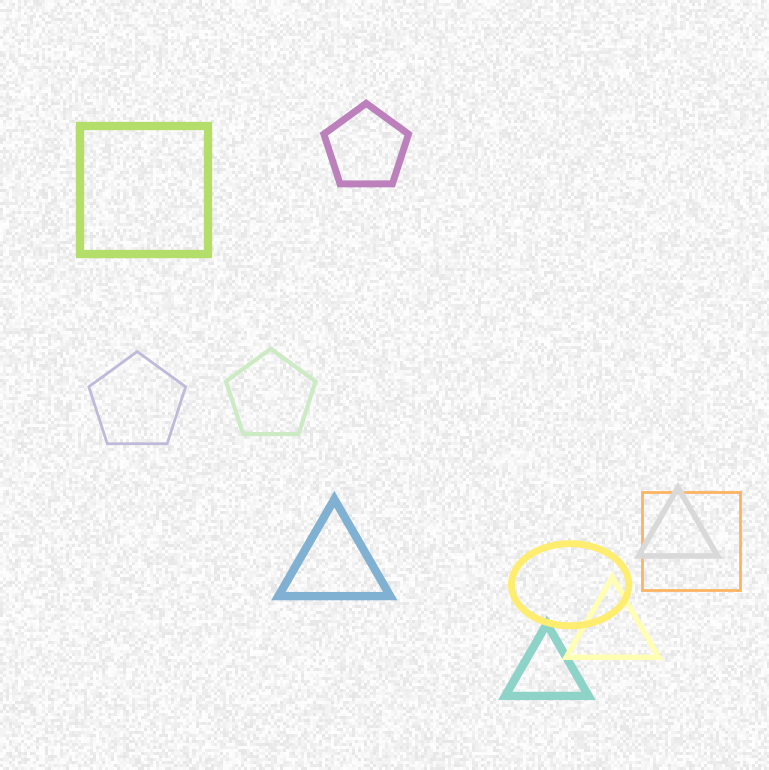[{"shape": "triangle", "thickness": 3, "radius": 0.31, "center": [0.71, 0.127]}, {"shape": "triangle", "thickness": 2, "radius": 0.35, "center": [0.795, 0.181]}, {"shape": "pentagon", "thickness": 1, "radius": 0.33, "center": [0.178, 0.477]}, {"shape": "triangle", "thickness": 3, "radius": 0.42, "center": [0.434, 0.268]}, {"shape": "square", "thickness": 1, "radius": 0.32, "center": [0.897, 0.297]}, {"shape": "square", "thickness": 3, "radius": 0.42, "center": [0.188, 0.754]}, {"shape": "triangle", "thickness": 2, "radius": 0.3, "center": [0.88, 0.308]}, {"shape": "pentagon", "thickness": 2.5, "radius": 0.29, "center": [0.476, 0.808]}, {"shape": "pentagon", "thickness": 1.5, "radius": 0.31, "center": [0.352, 0.486]}, {"shape": "oval", "thickness": 2.5, "radius": 0.38, "center": [0.74, 0.241]}]